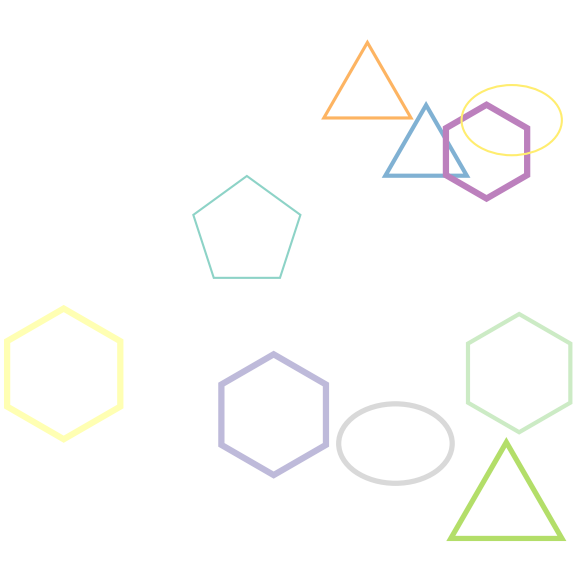[{"shape": "pentagon", "thickness": 1, "radius": 0.49, "center": [0.427, 0.597]}, {"shape": "hexagon", "thickness": 3, "radius": 0.57, "center": [0.11, 0.352]}, {"shape": "hexagon", "thickness": 3, "radius": 0.52, "center": [0.474, 0.281]}, {"shape": "triangle", "thickness": 2, "radius": 0.41, "center": [0.738, 0.736]}, {"shape": "triangle", "thickness": 1.5, "radius": 0.44, "center": [0.636, 0.838]}, {"shape": "triangle", "thickness": 2.5, "radius": 0.56, "center": [0.877, 0.122]}, {"shape": "oval", "thickness": 2.5, "radius": 0.49, "center": [0.685, 0.231]}, {"shape": "hexagon", "thickness": 3, "radius": 0.41, "center": [0.842, 0.737]}, {"shape": "hexagon", "thickness": 2, "radius": 0.51, "center": [0.899, 0.353]}, {"shape": "oval", "thickness": 1, "radius": 0.43, "center": [0.886, 0.791]}]